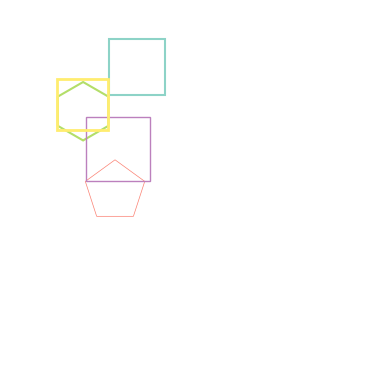[{"shape": "square", "thickness": 1.5, "radius": 0.37, "center": [0.356, 0.826]}, {"shape": "pentagon", "thickness": 0.5, "radius": 0.41, "center": [0.299, 0.504]}, {"shape": "hexagon", "thickness": 1.5, "radius": 0.38, "center": [0.216, 0.711]}, {"shape": "square", "thickness": 1, "radius": 0.41, "center": [0.306, 0.612]}, {"shape": "square", "thickness": 2, "radius": 0.33, "center": [0.213, 0.729]}]